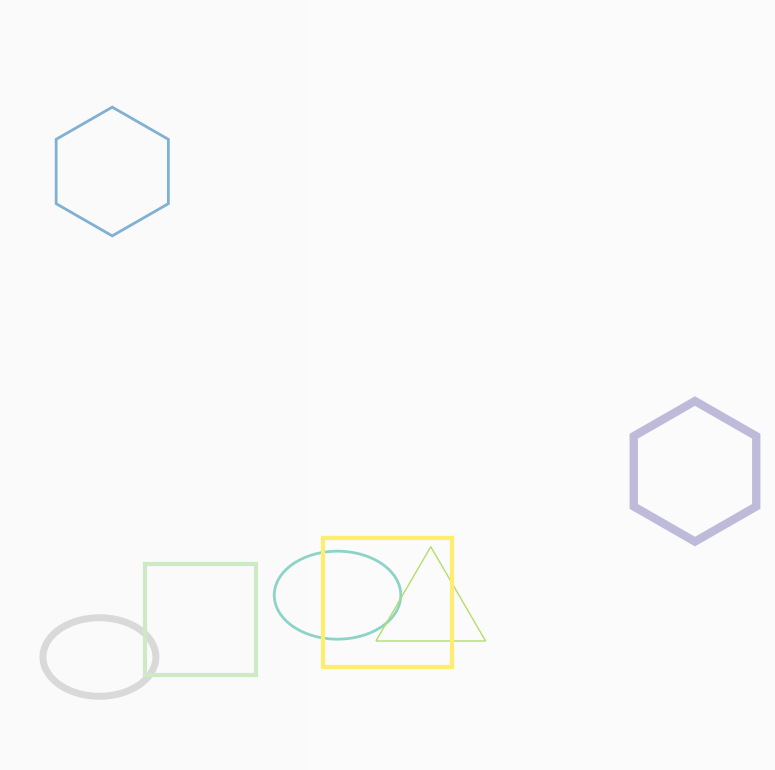[{"shape": "oval", "thickness": 1, "radius": 0.41, "center": [0.435, 0.227]}, {"shape": "hexagon", "thickness": 3, "radius": 0.46, "center": [0.897, 0.388]}, {"shape": "hexagon", "thickness": 1, "radius": 0.42, "center": [0.145, 0.777]}, {"shape": "triangle", "thickness": 0.5, "radius": 0.41, "center": [0.556, 0.208]}, {"shape": "oval", "thickness": 2.5, "radius": 0.36, "center": [0.128, 0.147]}, {"shape": "square", "thickness": 1.5, "radius": 0.36, "center": [0.259, 0.196]}, {"shape": "square", "thickness": 1.5, "radius": 0.42, "center": [0.5, 0.217]}]